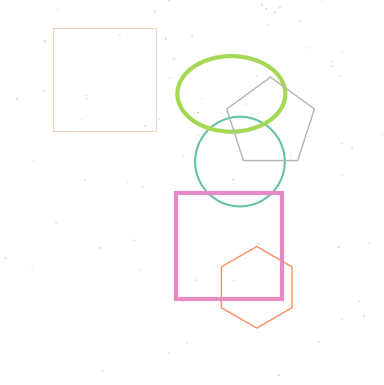[{"shape": "circle", "thickness": 1.5, "radius": 0.58, "center": [0.623, 0.58]}, {"shape": "hexagon", "thickness": 1, "radius": 0.53, "center": [0.667, 0.254]}, {"shape": "square", "thickness": 3, "radius": 0.69, "center": [0.594, 0.36]}, {"shape": "oval", "thickness": 3, "radius": 0.7, "center": [0.601, 0.756]}, {"shape": "square", "thickness": 0.5, "radius": 0.67, "center": [0.272, 0.793]}, {"shape": "pentagon", "thickness": 1, "radius": 0.6, "center": [0.703, 0.68]}]